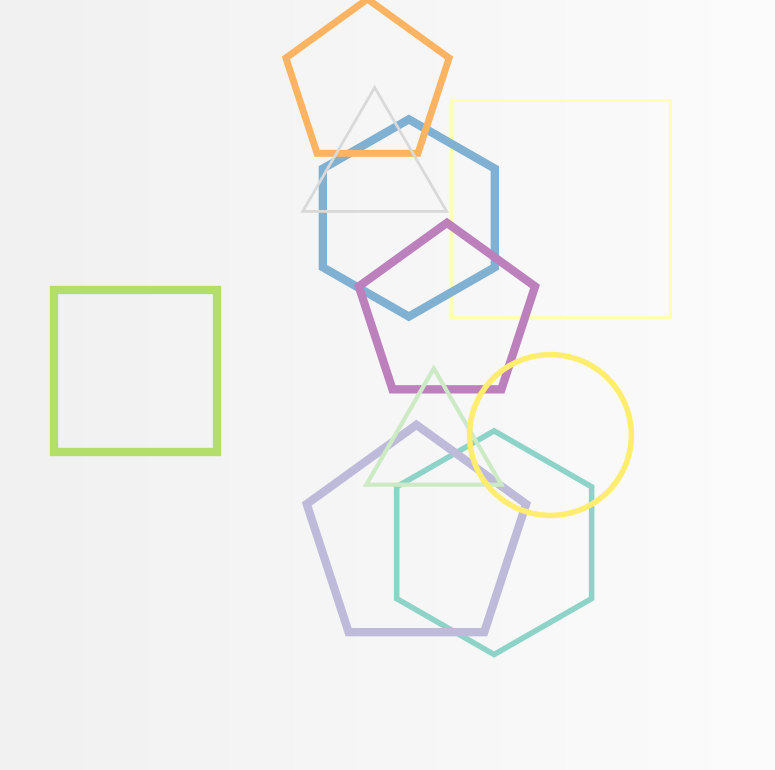[{"shape": "hexagon", "thickness": 2, "radius": 0.73, "center": [0.638, 0.295]}, {"shape": "square", "thickness": 1, "radius": 0.71, "center": [0.723, 0.73]}, {"shape": "pentagon", "thickness": 3, "radius": 0.74, "center": [0.537, 0.299]}, {"shape": "hexagon", "thickness": 3, "radius": 0.64, "center": [0.528, 0.717]}, {"shape": "pentagon", "thickness": 2.5, "radius": 0.55, "center": [0.474, 0.89]}, {"shape": "square", "thickness": 3, "radius": 0.53, "center": [0.175, 0.518]}, {"shape": "triangle", "thickness": 1, "radius": 0.54, "center": [0.483, 0.779]}, {"shape": "pentagon", "thickness": 3, "radius": 0.6, "center": [0.577, 0.591]}, {"shape": "triangle", "thickness": 1.5, "radius": 0.5, "center": [0.56, 0.421]}, {"shape": "circle", "thickness": 2, "radius": 0.52, "center": [0.71, 0.435]}]